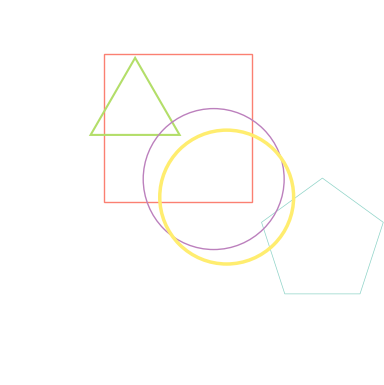[{"shape": "pentagon", "thickness": 0.5, "radius": 0.83, "center": [0.837, 0.371]}, {"shape": "square", "thickness": 1, "radius": 0.96, "center": [0.463, 0.667]}, {"shape": "triangle", "thickness": 1.5, "radius": 0.67, "center": [0.351, 0.716]}, {"shape": "circle", "thickness": 1, "radius": 0.92, "center": [0.555, 0.535]}, {"shape": "circle", "thickness": 2.5, "radius": 0.87, "center": [0.589, 0.488]}]